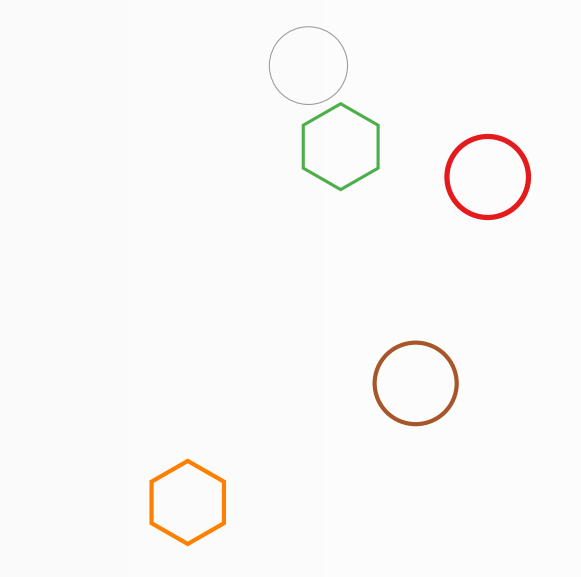[{"shape": "circle", "thickness": 2.5, "radius": 0.35, "center": [0.839, 0.693]}, {"shape": "hexagon", "thickness": 1.5, "radius": 0.37, "center": [0.586, 0.745]}, {"shape": "hexagon", "thickness": 2, "radius": 0.36, "center": [0.323, 0.129]}, {"shape": "circle", "thickness": 2, "radius": 0.35, "center": [0.715, 0.335]}, {"shape": "circle", "thickness": 0.5, "radius": 0.34, "center": [0.531, 0.885]}]